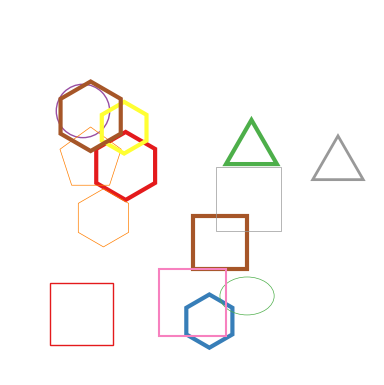[{"shape": "square", "thickness": 1, "radius": 0.4, "center": [0.212, 0.184]}, {"shape": "hexagon", "thickness": 3, "radius": 0.44, "center": [0.326, 0.569]}, {"shape": "hexagon", "thickness": 3, "radius": 0.35, "center": [0.544, 0.166]}, {"shape": "oval", "thickness": 0.5, "radius": 0.35, "center": [0.642, 0.231]}, {"shape": "triangle", "thickness": 3, "radius": 0.38, "center": [0.653, 0.612]}, {"shape": "circle", "thickness": 1, "radius": 0.35, "center": [0.215, 0.712]}, {"shape": "pentagon", "thickness": 0.5, "radius": 0.42, "center": [0.235, 0.587]}, {"shape": "hexagon", "thickness": 0.5, "radius": 0.38, "center": [0.269, 0.434]}, {"shape": "hexagon", "thickness": 3, "radius": 0.34, "center": [0.322, 0.668]}, {"shape": "square", "thickness": 3, "radius": 0.35, "center": [0.571, 0.37]}, {"shape": "hexagon", "thickness": 3, "radius": 0.45, "center": [0.235, 0.698]}, {"shape": "square", "thickness": 1.5, "radius": 0.43, "center": [0.5, 0.214]}, {"shape": "square", "thickness": 0.5, "radius": 0.42, "center": [0.646, 0.482]}, {"shape": "triangle", "thickness": 2, "radius": 0.38, "center": [0.878, 0.571]}]